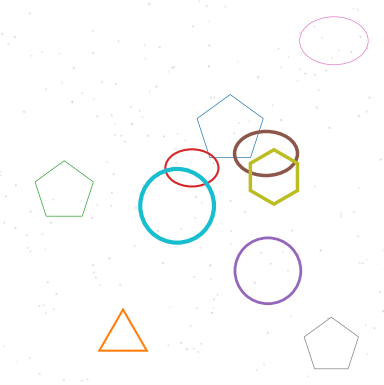[{"shape": "pentagon", "thickness": 0.5, "radius": 0.45, "center": [0.598, 0.664]}, {"shape": "triangle", "thickness": 1.5, "radius": 0.36, "center": [0.32, 0.125]}, {"shape": "pentagon", "thickness": 0.5, "radius": 0.4, "center": [0.167, 0.503]}, {"shape": "oval", "thickness": 1.5, "radius": 0.34, "center": [0.498, 0.564]}, {"shape": "circle", "thickness": 2, "radius": 0.43, "center": [0.696, 0.297]}, {"shape": "oval", "thickness": 2.5, "radius": 0.41, "center": [0.691, 0.601]}, {"shape": "oval", "thickness": 0.5, "radius": 0.45, "center": [0.867, 0.894]}, {"shape": "pentagon", "thickness": 0.5, "radius": 0.37, "center": [0.861, 0.102]}, {"shape": "hexagon", "thickness": 2.5, "radius": 0.35, "center": [0.712, 0.54]}, {"shape": "circle", "thickness": 3, "radius": 0.48, "center": [0.46, 0.465]}]